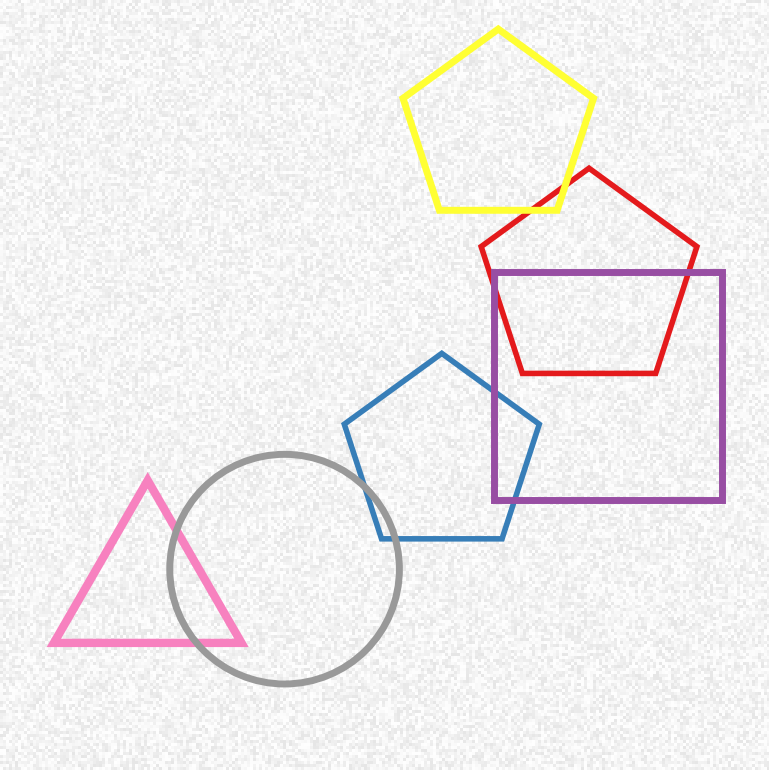[{"shape": "pentagon", "thickness": 2, "radius": 0.74, "center": [0.765, 0.634]}, {"shape": "pentagon", "thickness": 2, "radius": 0.67, "center": [0.574, 0.408]}, {"shape": "square", "thickness": 2.5, "radius": 0.74, "center": [0.789, 0.499]}, {"shape": "pentagon", "thickness": 2.5, "radius": 0.65, "center": [0.647, 0.832]}, {"shape": "triangle", "thickness": 3, "radius": 0.7, "center": [0.192, 0.235]}, {"shape": "circle", "thickness": 2.5, "radius": 0.75, "center": [0.37, 0.261]}]